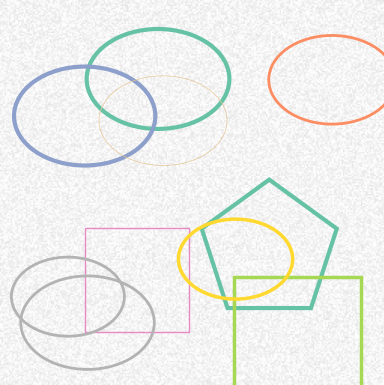[{"shape": "pentagon", "thickness": 3, "radius": 0.92, "center": [0.699, 0.349]}, {"shape": "oval", "thickness": 3, "radius": 0.93, "center": [0.41, 0.795]}, {"shape": "oval", "thickness": 2, "radius": 0.82, "center": [0.863, 0.793]}, {"shape": "oval", "thickness": 3, "radius": 0.92, "center": [0.22, 0.699]}, {"shape": "square", "thickness": 1, "radius": 0.68, "center": [0.356, 0.274]}, {"shape": "square", "thickness": 2.5, "radius": 0.83, "center": [0.772, 0.115]}, {"shape": "oval", "thickness": 2.5, "radius": 0.74, "center": [0.612, 0.327]}, {"shape": "oval", "thickness": 0.5, "radius": 0.83, "center": [0.423, 0.687]}, {"shape": "oval", "thickness": 2, "radius": 0.73, "center": [0.176, 0.229]}, {"shape": "oval", "thickness": 2, "radius": 0.87, "center": [0.227, 0.162]}]